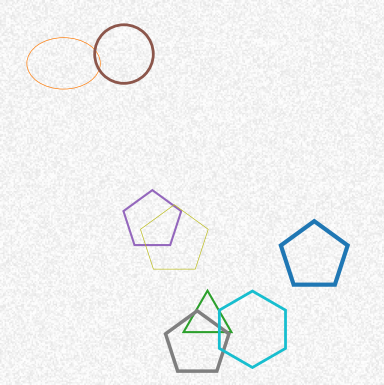[{"shape": "pentagon", "thickness": 3, "radius": 0.46, "center": [0.816, 0.334]}, {"shape": "oval", "thickness": 0.5, "radius": 0.48, "center": [0.165, 0.835]}, {"shape": "triangle", "thickness": 1.5, "radius": 0.36, "center": [0.539, 0.173]}, {"shape": "pentagon", "thickness": 1.5, "radius": 0.39, "center": [0.396, 0.427]}, {"shape": "circle", "thickness": 2, "radius": 0.38, "center": [0.322, 0.86]}, {"shape": "pentagon", "thickness": 2.5, "radius": 0.43, "center": [0.512, 0.106]}, {"shape": "pentagon", "thickness": 0.5, "radius": 0.46, "center": [0.453, 0.376]}, {"shape": "hexagon", "thickness": 2, "radius": 0.5, "center": [0.656, 0.145]}]